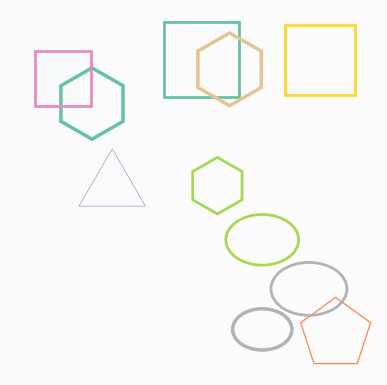[{"shape": "square", "thickness": 2, "radius": 0.49, "center": [0.521, 0.846]}, {"shape": "hexagon", "thickness": 2.5, "radius": 0.46, "center": [0.237, 0.731]}, {"shape": "pentagon", "thickness": 1, "radius": 0.48, "center": [0.866, 0.132]}, {"shape": "triangle", "thickness": 0.5, "radius": 0.5, "center": [0.29, 0.514]}, {"shape": "square", "thickness": 2, "radius": 0.36, "center": [0.162, 0.796]}, {"shape": "hexagon", "thickness": 2, "radius": 0.37, "center": [0.561, 0.518]}, {"shape": "oval", "thickness": 2, "radius": 0.47, "center": [0.677, 0.377]}, {"shape": "square", "thickness": 2, "radius": 0.46, "center": [0.826, 0.845]}, {"shape": "hexagon", "thickness": 2.5, "radius": 0.47, "center": [0.592, 0.82]}, {"shape": "oval", "thickness": 2, "radius": 0.49, "center": [0.797, 0.25]}, {"shape": "oval", "thickness": 2.5, "radius": 0.38, "center": [0.677, 0.144]}]